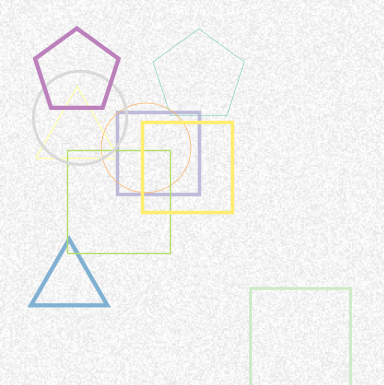[{"shape": "pentagon", "thickness": 0.5, "radius": 0.62, "center": [0.516, 0.801]}, {"shape": "triangle", "thickness": 1, "radius": 0.62, "center": [0.201, 0.651]}, {"shape": "square", "thickness": 2.5, "radius": 0.53, "center": [0.411, 0.603]}, {"shape": "triangle", "thickness": 3, "radius": 0.57, "center": [0.18, 0.264]}, {"shape": "circle", "thickness": 0.5, "radius": 0.58, "center": [0.379, 0.616]}, {"shape": "square", "thickness": 1, "radius": 0.67, "center": [0.308, 0.477]}, {"shape": "circle", "thickness": 2, "radius": 0.61, "center": [0.208, 0.694]}, {"shape": "pentagon", "thickness": 3, "radius": 0.57, "center": [0.2, 0.812]}, {"shape": "square", "thickness": 2, "radius": 0.65, "center": [0.779, 0.122]}, {"shape": "square", "thickness": 2.5, "radius": 0.58, "center": [0.485, 0.567]}]